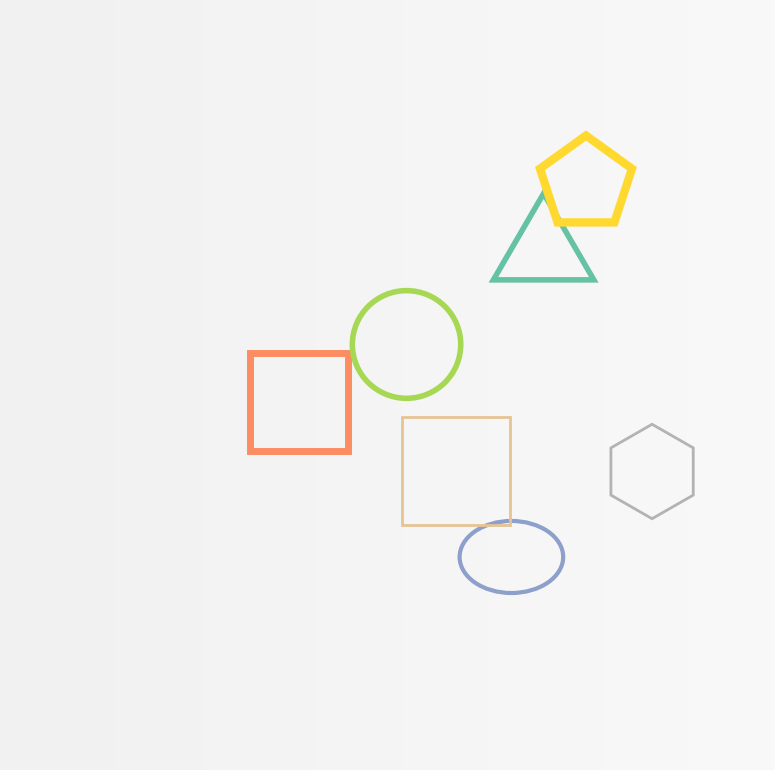[{"shape": "triangle", "thickness": 2, "radius": 0.37, "center": [0.701, 0.674]}, {"shape": "square", "thickness": 2.5, "radius": 0.32, "center": [0.386, 0.478]}, {"shape": "oval", "thickness": 1.5, "radius": 0.33, "center": [0.66, 0.277]}, {"shape": "circle", "thickness": 2, "radius": 0.35, "center": [0.525, 0.553]}, {"shape": "pentagon", "thickness": 3, "radius": 0.31, "center": [0.756, 0.762]}, {"shape": "square", "thickness": 1, "radius": 0.35, "center": [0.588, 0.389]}, {"shape": "hexagon", "thickness": 1, "radius": 0.31, "center": [0.841, 0.388]}]